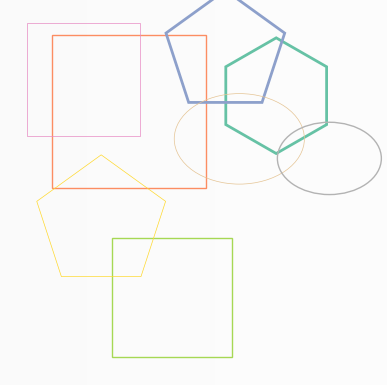[{"shape": "hexagon", "thickness": 2, "radius": 0.75, "center": [0.713, 0.751]}, {"shape": "square", "thickness": 1, "radius": 0.99, "center": [0.334, 0.709]}, {"shape": "pentagon", "thickness": 2, "radius": 0.81, "center": [0.582, 0.864]}, {"shape": "square", "thickness": 0.5, "radius": 0.73, "center": [0.215, 0.793]}, {"shape": "square", "thickness": 1, "radius": 0.77, "center": [0.443, 0.227]}, {"shape": "pentagon", "thickness": 0.5, "radius": 0.87, "center": [0.261, 0.423]}, {"shape": "oval", "thickness": 0.5, "radius": 0.84, "center": [0.618, 0.639]}, {"shape": "oval", "thickness": 1, "radius": 0.67, "center": [0.85, 0.589]}]